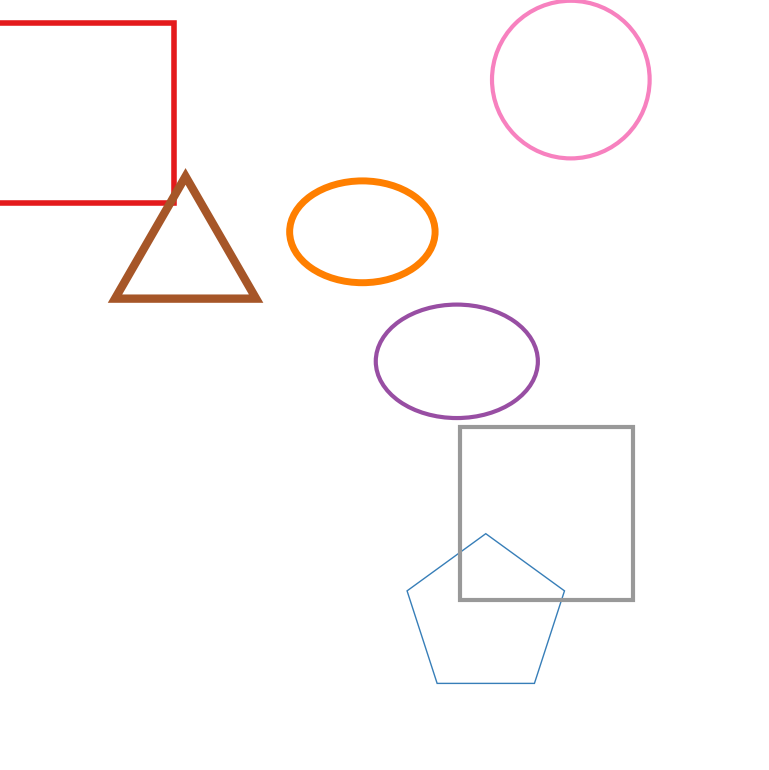[{"shape": "square", "thickness": 2, "radius": 0.58, "center": [0.109, 0.854]}, {"shape": "pentagon", "thickness": 0.5, "radius": 0.54, "center": [0.631, 0.199]}, {"shape": "oval", "thickness": 1.5, "radius": 0.53, "center": [0.593, 0.531]}, {"shape": "oval", "thickness": 2.5, "radius": 0.47, "center": [0.471, 0.699]}, {"shape": "triangle", "thickness": 3, "radius": 0.53, "center": [0.241, 0.665]}, {"shape": "circle", "thickness": 1.5, "radius": 0.51, "center": [0.741, 0.897]}, {"shape": "square", "thickness": 1.5, "radius": 0.56, "center": [0.709, 0.334]}]